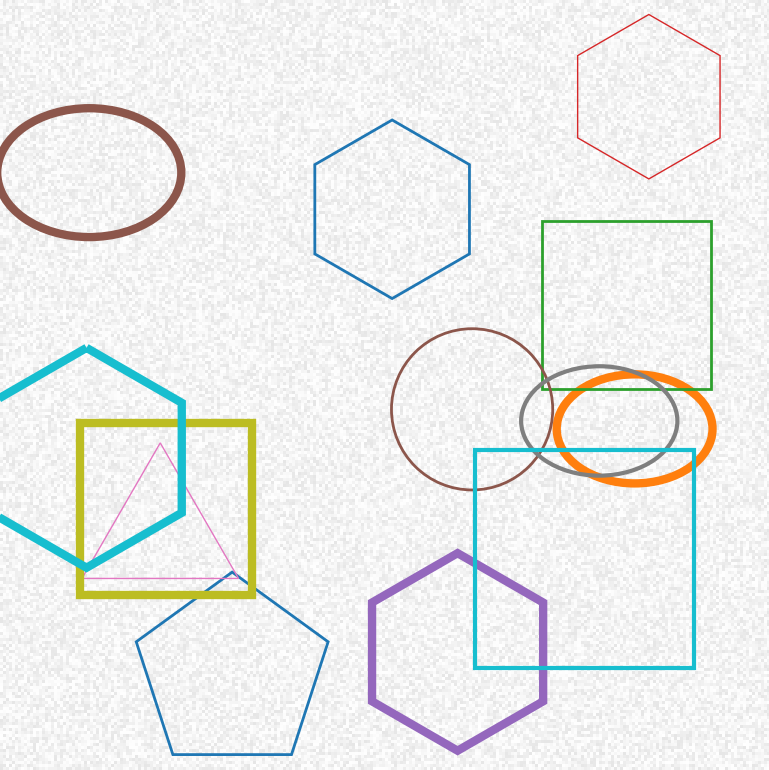[{"shape": "pentagon", "thickness": 1, "radius": 0.66, "center": [0.302, 0.126]}, {"shape": "hexagon", "thickness": 1, "radius": 0.58, "center": [0.509, 0.728]}, {"shape": "oval", "thickness": 3, "radius": 0.51, "center": [0.824, 0.443]}, {"shape": "square", "thickness": 1, "radius": 0.55, "center": [0.814, 0.604]}, {"shape": "hexagon", "thickness": 0.5, "radius": 0.53, "center": [0.843, 0.874]}, {"shape": "hexagon", "thickness": 3, "radius": 0.64, "center": [0.594, 0.153]}, {"shape": "circle", "thickness": 1, "radius": 0.52, "center": [0.613, 0.468]}, {"shape": "oval", "thickness": 3, "radius": 0.6, "center": [0.116, 0.776]}, {"shape": "triangle", "thickness": 0.5, "radius": 0.59, "center": [0.208, 0.307]}, {"shape": "oval", "thickness": 1.5, "radius": 0.51, "center": [0.778, 0.453]}, {"shape": "square", "thickness": 3, "radius": 0.56, "center": [0.216, 0.339]}, {"shape": "square", "thickness": 1.5, "radius": 0.71, "center": [0.759, 0.274]}, {"shape": "hexagon", "thickness": 3, "radius": 0.71, "center": [0.112, 0.405]}]